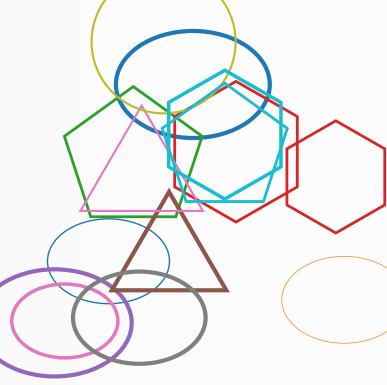[{"shape": "oval", "thickness": 3, "radius": 0.99, "center": [0.498, 0.781]}, {"shape": "oval", "thickness": 1, "radius": 0.79, "center": [0.28, 0.321]}, {"shape": "oval", "thickness": 0.5, "radius": 0.81, "center": [0.888, 0.221]}, {"shape": "pentagon", "thickness": 2, "radius": 0.93, "center": [0.344, 0.588]}, {"shape": "hexagon", "thickness": 2, "radius": 0.91, "center": [0.609, 0.606]}, {"shape": "hexagon", "thickness": 2, "radius": 0.73, "center": [0.867, 0.541]}, {"shape": "oval", "thickness": 3, "radius": 0.99, "center": [0.141, 0.161]}, {"shape": "triangle", "thickness": 3, "radius": 0.85, "center": [0.436, 0.331]}, {"shape": "triangle", "thickness": 1.5, "radius": 0.91, "center": [0.365, 0.543]}, {"shape": "oval", "thickness": 2.5, "radius": 0.68, "center": [0.167, 0.166]}, {"shape": "oval", "thickness": 3, "radius": 0.86, "center": [0.359, 0.175]}, {"shape": "circle", "thickness": 1.5, "radius": 0.93, "center": [0.422, 0.891]}, {"shape": "hexagon", "thickness": 2.5, "radius": 0.84, "center": [0.58, 0.65]}, {"shape": "pentagon", "thickness": 2, "radius": 0.85, "center": [0.58, 0.614]}]